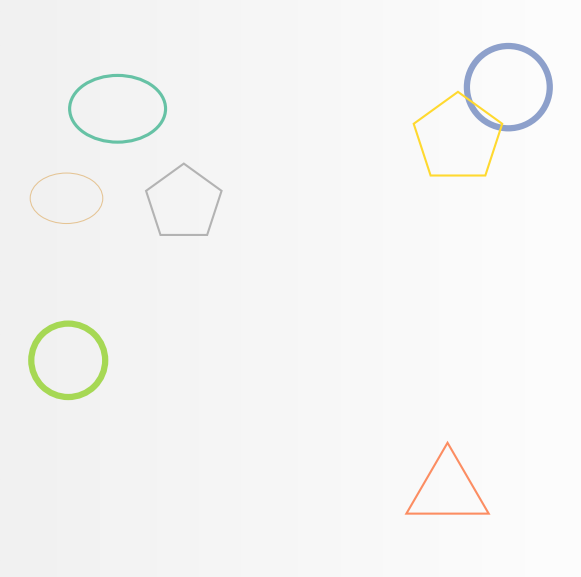[{"shape": "oval", "thickness": 1.5, "radius": 0.41, "center": [0.202, 0.811]}, {"shape": "triangle", "thickness": 1, "radius": 0.41, "center": [0.77, 0.151]}, {"shape": "circle", "thickness": 3, "radius": 0.36, "center": [0.875, 0.848]}, {"shape": "circle", "thickness": 3, "radius": 0.32, "center": [0.117, 0.375]}, {"shape": "pentagon", "thickness": 1, "radius": 0.4, "center": [0.788, 0.76]}, {"shape": "oval", "thickness": 0.5, "radius": 0.31, "center": [0.114, 0.656]}, {"shape": "pentagon", "thickness": 1, "radius": 0.34, "center": [0.316, 0.648]}]